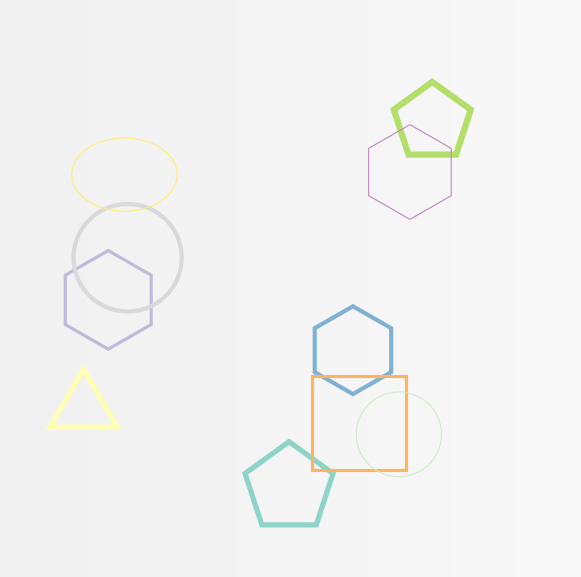[{"shape": "pentagon", "thickness": 2.5, "radius": 0.4, "center": [0.497, 0.155]}, {"shape": "triangle", "thickness": 2.5, "radius": 0.34, "center": [0.144, 0.293]}, {"shape": "hexagon", "thickness": 1.5, "radius": 0.43, "center": [0.186, 0.48]}, {"shape": "hexagon", "thickness": 2, "radius": 0.38, "center": [0.607, 0.393]}, {"shape": "square", "thickness": 1.5, "radius": 0.4, "center": [0.618, 0.267]}, {"shape": "pentagon", "thickness": 3, "radius": 0.35, "center": [0.744, 0.788]}, {"shape": "circle", "thickness": 2, "radius": 0.47, "center": [0.22, 0.553]}, {"shape": "hexagon", "thickness": 0.5, "radius": 0.41, "center": [0.705, 0.701]}, {"shape": "circle", "thickness": 0.5, "radius": 0.37, "center": [0.686, 0.247]}, {"shape": "oval", "thickness": 0.5, "radius": 0.45, "center": [0.214, 0.697]}]